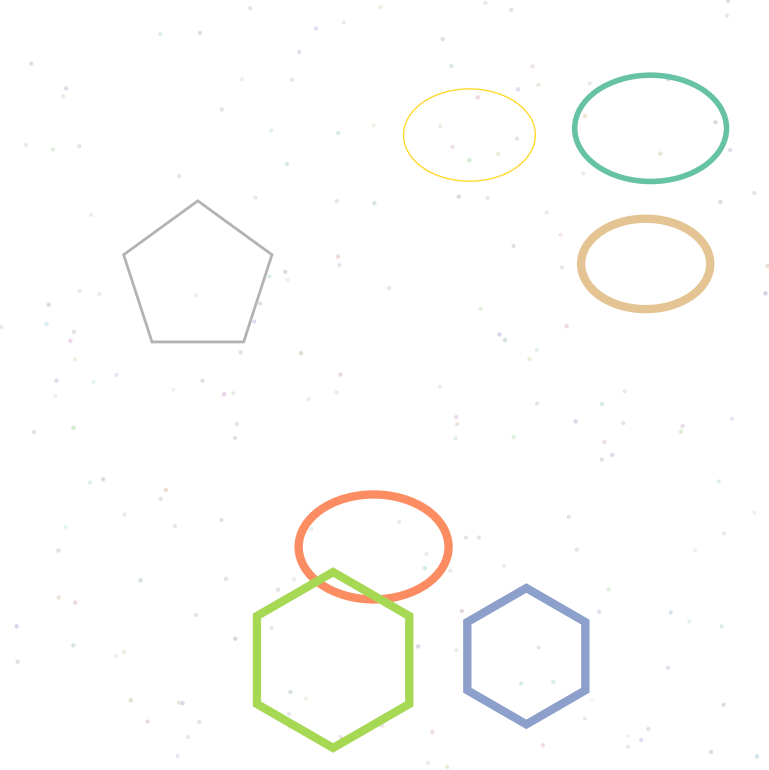[{"shape": "oval", "thickness": 2, "radius": 0.49, "center": [0.845, 0.833]}, {"shape": "oval", "thickness": 3, "radius": 0.49, "center": [0.485, 0.29]}, {"shape": "hexagon", "thickness": 3, "radius": 0.44, "center": [0.684, 0.148]}, {"shape": "hexagon", "thickness": 3, "radius": 0.57, "center": [0.433, 0.143]}, {"shape": "oval", "thickness": 0.5, "radius": 0.43, "center": [0.61, 0.825]}, {"shape": "oval", "thickness": 3, "radius": 0.42, "center": [0.839, 0.657]}, {"shape": "pentagon", "thickness": 1, "radius": 0.51, "center": [0.257, 0.638]}]